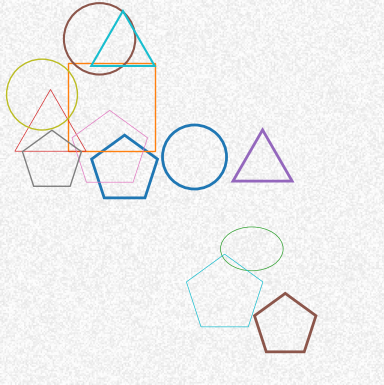[{"shape": "circle", "thickness": 2, "radius": 0.42, "center": [0.505, 0.592]}, {"shape": "pentagon", "thickness": 2, "radius": 0.45, "center": [0.324, 0.559]}, {"shape": "square", "thickness": 1, "radius": 0.57, "center": [0.29, 0.722]}, {"shape": "oval", "thickness": 0.5, "radius": 0.41, "center": [0.654, 0.354]}, {"shape": "triangle", "thickness": 0.5, "radius": 0.53, "center": [0.131, 0.661]}, {"shape": "triangle", "thickness": 2, "radius": 0.44, "center": [0.682, 0.574]}, {"shape": "circle", "thickness": 1.5, "radius": 0.46, "center": [0.259, 0.899]}, {"shape": "pentagon", "thickness": 2, "radius": 0.42, "center": [0.741, 0.154]}, {"shape": "pentagon", "thickness": 0.5, "radius": 0.52, "center": [0.285, 0.61]}, {"shape": "pentagon", "thickness": 1, "radius": 0.4, "center": [0.135, 0.581]}, {"shape": "circle", "thickness": 1, "radius": 0.46, "center": [0.109, 0.754]}, {"shape": "triangle", "thickness": 1.5, "radius": 0.48, "center": [0.319, 0.876]}, {"shape": "pentagon", "thickness": 0.5, "radius": 0.52, "center": [0.583, 0.236]}]